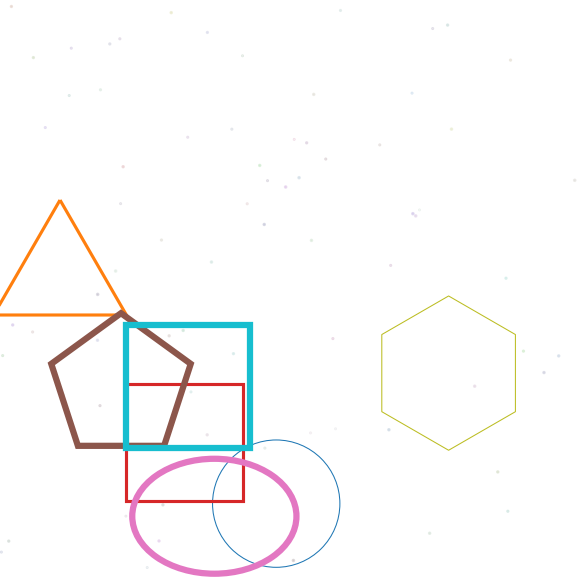[{"shape": "circle", "thickness": 0.5, "radius": 0.55, "center": [0.478, 0.127]}, {"shape": "triangle", "thickness": 1.5, "radius": 0.66, "center": [0.104, 0.52]}, {"shape": "square", "thickness": 1.5, "radius": 0.51, "center": [0.32, 0.232]}, {"shape": "pentagon", "thickness": 3, "radius": 0.63, "center": [0.21, 0.33]}, {"shape": "oval", "thickness": 3, "radius": 0.71, "center": [0.371, 0.105]}, {"shape": "hexagon", "thickness": 0.5, "radius": 0.67, "center": [0.777, 0.353]}, {"shape": "square", "thickness": 3, "radius": 0.53, "center": [0.326, 0.33]}]